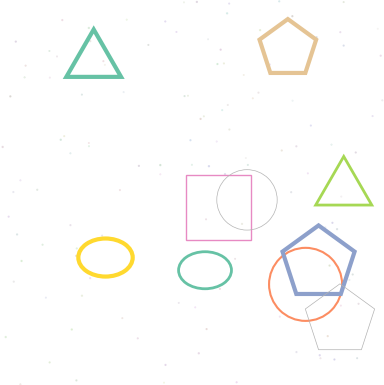[{"shape": "oval", "thickness": 2, "radius": 0.34, "center": [0.533, 0.298]}, {"shape": "triangle", "thickness": 3, "radius": 0.41, "center": [0.243, 0.841]}, {"shape": "circle", "thickness": 1.5, "radius": 0.47, "center": [0.794, 0.261]}, {"shape": "pentagon", "thickness": 3, "radius": 0.49, "center": [0.827, 0.316]}, {"shape": "square", "thickness": 1, "radius": 0.43, "center": [0.568, 0.461]}, {"shape": "triangle", "thickness": 2, "radius": 0.42, "center": [0.893, 0.509]}, {"shape": "oval", "thickness": 3, "radius": 0.35, "center": [0.274, 0.331]}, {"shape": "pentagon", "thickness": 3, "radius": 0.39, "center": [0.748, 0.873]}, {"shape": "pentagon", "thickness": 0.5, "radius": 0.47, "center": [0.883, 0.168]}, {"shape": "circle", "thickness": 0.5, "radius": 0.39, "center": [0.642, 0.481]}]